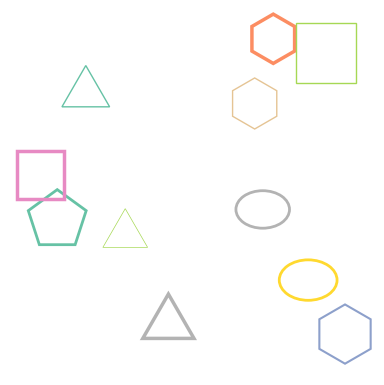[{"shape": "triangle", "thickness": 1, "radius": 0.36, "center": [0.223, 0.758]}, {"shape": "pentagon", "thickness": 2, "radius": 0.4, "center": [0.149, 0.428]}, {"shape": "hexagon", "thickness": 2.5, "radius": 0.32, "center": [0.71, 0.899]}, {"shape": "hexagon", "thickness": 1.5, "radius": 0.38, "center": [0.896, 0.132]}, {"shape": "square", "thickness": 2.5, "radius": 0.31, "center": [0.105, 0.545]}, {"shape": "square", "thickness": 1, "radius": 0.39, "center": [0.848, 0.863]}, {"shape": "triangle", "thickness": 0.5, "radius": 0.34, "center": [0.325, 0.391]}, {"shape": "oval", "thickness": 2, "radius": 0.38, "center": [0.8, 0.273]}, {"shape": "hexagon", "thickness": 1, "radius": 0.33, "center": [0.662, 0.731]}, {"shape": "oval", "thickness": 2, "radius": 0.35, "center": [0.682, 0.456]}, {"shape": "triangle", "thickness": 2.5, "radius": 0.38, "center": [0.437, 0.159]}]